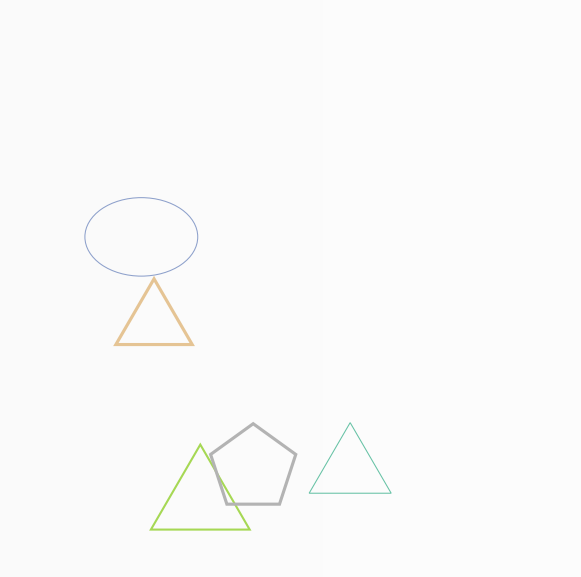[{"shape": "triangle", "thickness": 0.5, "radius": 0.41, "center": [0.602, 0.186]}, {"shape": "oval", "thickness": 0.5, "radius": 0.49, "center": [0.243, 0.589]}, {"shape": "triangle", "thickness": 1, "radius": 0.49, "center": [0.345, 0.131]}, {"shape": "triangle", "thickness": 1.5, "radius": 0.38, "center": [0.265, 0.44]}, {"shape": "pentagon", "thickness": 1.5, "radius": 0.39, "center": [0.436, 0.188]}]